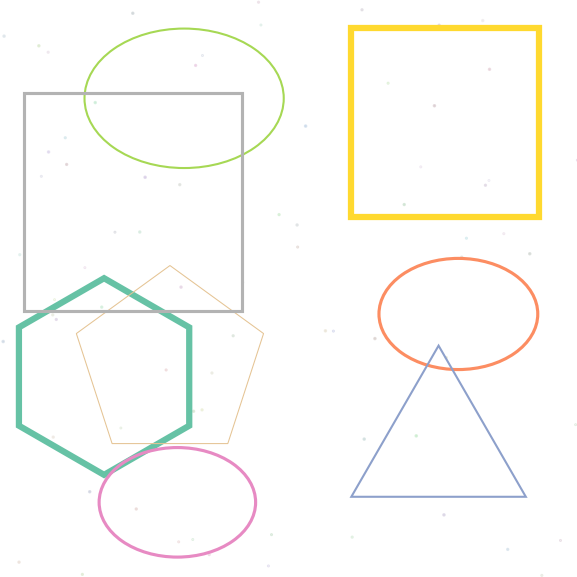[{"shape": "hexagon", "thickness": 3, "radius": 0.85, "center": [0.18, 0.347]}, {"shape": "oval", "thickness": 1.5, "radius": 0.69, "center": [0.794, 0.455]}, {"shape": "triangle", "thickness": 1, "radius": 0.87, "center": [0.759, 0.226]}, {"shape": "oval", "thickness": 1.5, "radius": 0.68, "center": [0.307, 0.129]}, {"shape": "oval", "thickness": 1, "radius": 0.86, "center": [0.319, 0.829]}, {"shape": "square", "thickness": 3, "radius": 0.81, "center": [0.77, 0.787]}, {"shape": "pentagon", "thickness": 0.5, "radius": 0.85, "center": [0.294, 0.369]}, {"shape": "square", "thickness": 1.5, "radius": 0.94, "center": [0.231, 0.65]}]